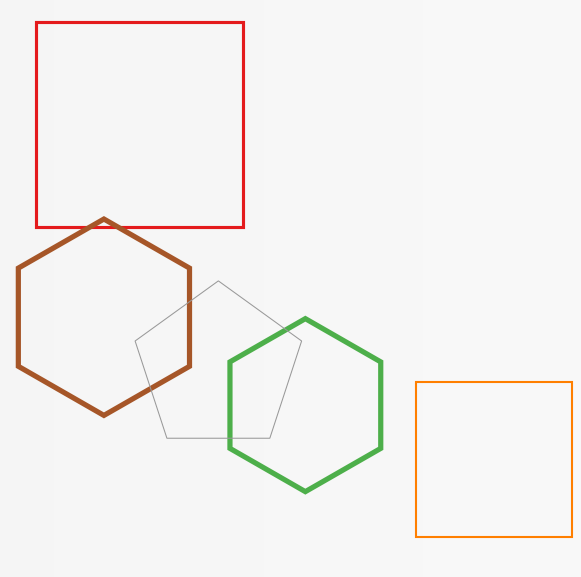[{"shape": "square", "thickness": 1.5, "radius": 0.89, "center": [0.239, 0.784]}, {"shape": "hexagon", "thickness": 2.5, "radius": 0.75, "center": [0.525, 0.298]}, {"shape": "square", "thickness": 1, "radius": 0.67, "center": [0.85, 0.204]}, {"shape": "hexagon", "thickness": 2.5, "radius": 0.85, "center": [0.179, 0.45]}, {"shape": "pentagon", "thickness": 0.5, "radius": 0.75, "center": [0.376, 0.362]}]